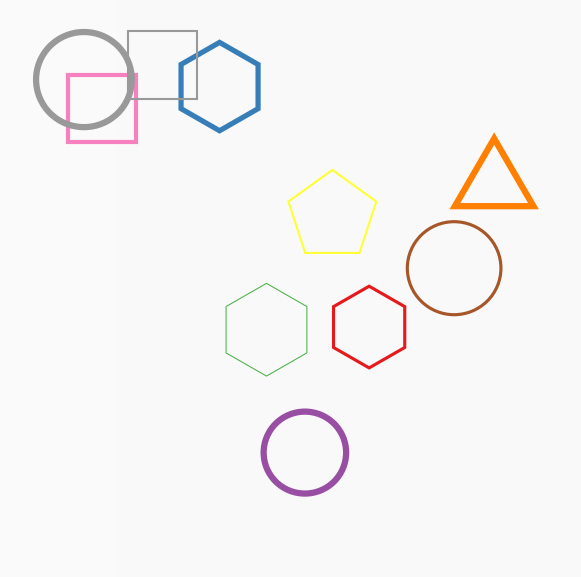[{"shape": "hexagon", "thickness": 1.5, "radius": 0.35, "center": [0.635, 0.433]}, {"shape": "hexagon", "thickness": 2.5, "radius": 0.38, "center": [0.378, 0.849]}, {"shape": "hexagon", "thickness": 0.5, "radius": 0.4, "center": [0.458, 0.428]}, {"shape": "circle", "thickness": 3, "radius": 0.35, "center": [0.525, 0.215]}, {"shape": "triangle", "thickness": 3, "radius": 0.39, "center": [0.85, 0.681]}, {"shape": "pentagon", "thickness": 1, "radius": 0.4, "center": [0.572, 0.625]}, {"shape": "circle", "thickness": 1.5, "radius": 0.4, "center": [0.781, 0.535]}, {"shape": "square", "thickness": 2, "radius": 0.29, "center": [0.175, 0.812]}, {"shape": "circle", "thickness": 3, "radius": 0.41, "center": [0.144, 0.861]}, {"shape": "square", "thickness": 1, "radius": 0.3, "center": [0.28, 0.886]}]